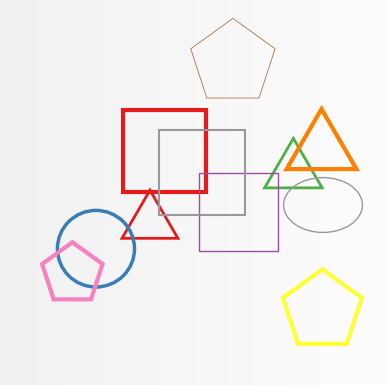[{"shape": "triangle", "thickness": 2, "radius": 0.42, "center": [0.387, 0.423]}, {"shape": "square", "thickness": 3, "radius": 0.53, "center": [0.424, 0.609]}, {"shape": "circle", "thickness": 2.5, "radius": 0.5, "center": [0.248, 0.354]}, {"shape": "triangle", "thickness": 2, "radius": 0.43, "center": [0.757, 0.555]}, {"shape": "square", "thickness": 1, "radius": 0.51, "center": [0.614, 0.45]}, {"shape": "triangle", "thickness": 3, "radius": 0.52, "center": [0.83, 0.613]}, {"shape": "pentagon", "thickness": 3, "radius": 0.53, "center": [0.832, 0.193]}, {"shape": "pentagon", "thickness": 0.5, "radius": 0.57, "center": [0.601, 0.838]}, {"shape": "pentagon", "thickness": 3, "radius": 0.41, "center": [0.187, 0.289]}, {"shape": "square", "thickness": 1.5, "radius": 0.55, "center": [0.522, 0.552]}, {"shape": "oval", "thickness": 1, "radius": 0.51, "center": [0.834, 0.467]}]